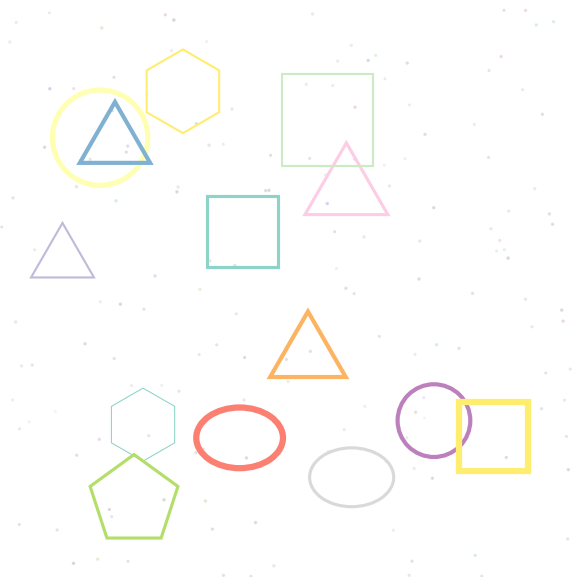[{"shape": "square", "thickness": 1.5, "radius": 0.31, "center": [0.42, 0.598]}, {"shape": "hexagon", "thickness": 0.5, "radius": 0.32, "center": [0.248, 0.264]}, {"shape": "circle", "thickness": 2.5, "radius": 0.41, "center": [0.173, 0.761]}, {"shape": "triangle", "thickness": 1, "radius": 0.31, "center": [0.108, 0.55]}, {"shape": "oval", "thickness": 3, "radius": 0.38, "center": [0.415, 0.241]}, {"shape": "triangle", "thickness": 2, "radius": 0.35, "center": [0.199, 0.752]}, {"shape": "triangle", "thickness": 2, "radius": 0.38, "center": [0.533, 0.384]}, {"shape": "pentagon", "thickness": 1.5, "radius": 0.4, "center": [0.232, 0.132]}, {"shape": "triangle", "thickness": 1.5, "radius": 0.41, "center": [0.6, 0.669]}, {"shape": "oval", "thickness": 1.5, "radius": 0.36, "center": [0.609, 0.173]}, {"shape": "circle", "thickness": 2, "radius": 0.31, "center": [0.751, 0.271]}, {"shape": "square", "thickness": 1, "radius": 0.4, "center": [0.567, 0.791]}, {"shape": "square", "thickness": 3, "radius": 0.3, "center": [0.855, 0.244]}, {"shape": "hexagon", "thickness": 1, "radius": 0.36, "center": [0.317, 0.841]}]